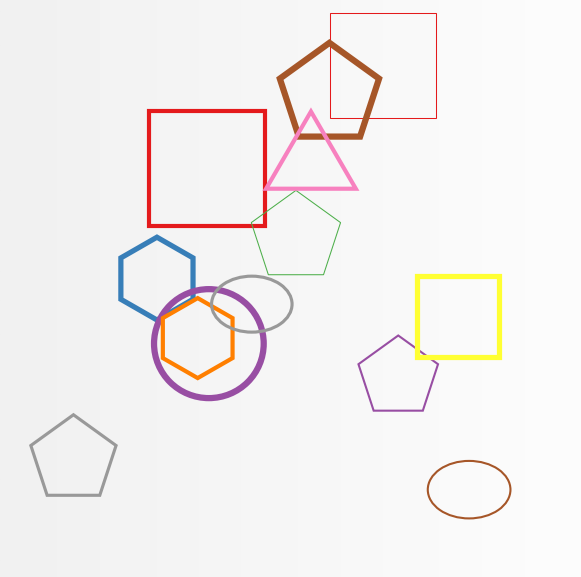[{"shape": "square", "thickness": 2, "radius": 0.5, "center": [0.356, 0.708]}, {"shape": "square", "thickness": 0.5, "radius": 0.46, "center": [0.66, 0.886]}, {"shape": "hexagon", "thickness": 2.5, "radius": 0.36, "center": [0.27, 0.517]}, {"shape": "pentagon", "thickness": 0.5, "radius": 0.4, "center": [0.509, 0.589]}, {"shape": "circle", "thickness": 3, "radius": 0.47, "center": [0.359, 0.404]}, {"shape": "pentagon", "thickness": 1, "radius": 0.36, "center": [0.685, 0.346]}, {"shape": "hexagon", "thickness": 2, "radius": 0.35, "center": [0.34, 0.414]}, {"shape": "square", "thickness": 2.5, "radius": 0.35, "center": [0.788, 0.451]}, {"shape": "oval", "thickness": 1, "radius": 0.36, "center": [0.807, 0.151]}, {"shape": "pentagon", "thickness": 3, "radius": 0.45, "center": [0.567, 0.835]}, {"shape": "triangle", "thickness": 2, "radius": 0.45, "center": [0.535, 0.717]}, {"shape": "pentagon", "thickness": 1.5, "radius": 0.39, "center": [0.126, 0.204]}, {"shape": "oval", "thickness": 1.5, "radius": 0.35, "center": [0.433, 0.472]}]